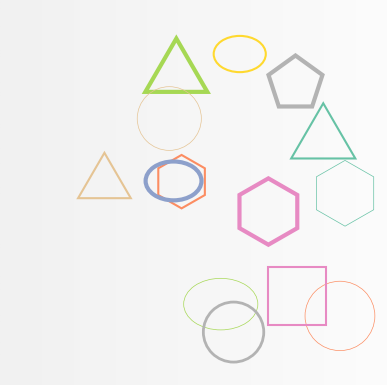[{"shape": "triangle", "thickness": 1.5, "radius": 0.48, "center": [0.834, 0.636]}, {"shape": "hexagon", "thickness": 0.5, "radius": 0.43, "center": [0.89, 0.498]}, {"shape": "circle", "thickness": 0.5, "radius": 0.45, "center": [0.877, 0.179]}, {"shape": "hexagon", "thickness": 1.5, "radius": 0.35, "center": [0.469, 0.528]}, {"shape": "oval", "thickness": 3, "radius": 0.36, "center": [0.448, 0.53]}, {"shape": "hexagon", "thickness": 3, "radius": 0.43, "center": [0.693, 0.451]}, {"shape": "square", "thickness": 1.5, "radius": 0.37, "center": [0.766, 0.232]}, {"shape": "oval", "thickness": 0.5, "radius": 0.48, "center": [0.57, 0.21]}, {"shape": "triangle", "thickness": 3, "radius": 0.46, "center": [0.455, 0.808]}, {"shape": "oval", "thickness": 1.5, "radius": 0.34, "center": [0.619, 0.86]}, {"shape": "circle", "thickness": 0.5, "radius": 0.41, "center": [0.437, 0.692]}, {"shape": "triangle", "thickness": 1.5, "radius": 0.39, "center": [0.27, 0.525]}, {"shape": "circle", "thickness": 2, "radius": 0.39, "center": [0.603, 0.137]}, {"shape": "pentagon", "thickness": 3, "radius": 0.37, "center": [0.763, 0.783]}]